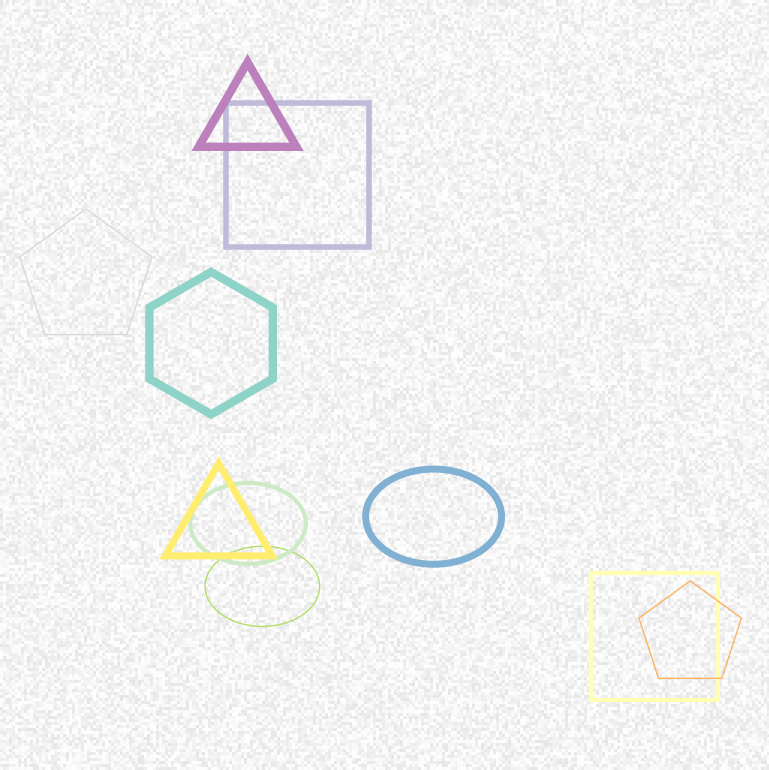[{"shape": "hexagon", "thickness": 3, "radius": 0.46, "center": [0.274, 0.554]}, {"shape": "square", "thickness": 1.5, "radius": 0.41, "center": [0.85, 0.174]}, {"shape": "square", "thickness": 2, "radius": 0.46, "center": [0.387, 0.773]}, {"shape": "oval", "thickness": 2.5, "radius": 0.44, "center": [0.563, 0.329]}, {"shape": "pentagon", "thickness": 0.5, "radius": 0.35, "center": [0.896, 0.176]}, {"shape": "oval", "thickness": 0.5, "radius": 0.37, "center": [0.341, 0.239]}, {"shape": "pentagon", "thickness": 0.5, "radius": 0.45, "center": [0.112, 0.638]}, {"shape": "triangle", "thickness": 3, "radius": 0.37, "center": [0.322, 0.846]}, {"shape": "oval", "thickness": 1.5, "radius": 0.38, "center": [0.322, 0.32]}, {"shape": "triangle", "thickness": 2.5, "radius": 0.4, "center": [0.284, 0.318]}]